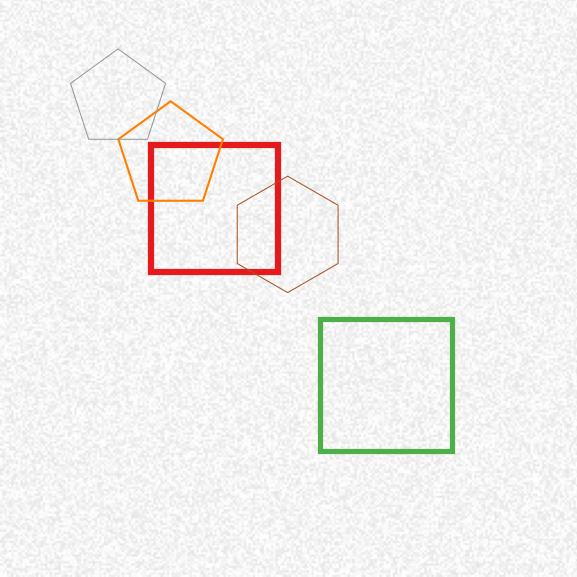[{"shape": "square", "thickness": 3, "radius": 0.55, "center": [0.371, 0.638]}, {"shape": "square", "thickness": 2.5, "radius": 0.57, "center": [0.668, 0.333]}, {"shape": "pentagon", "thickness": 1, "radius": 0.48, "center": [0.295, 0.729]}, {"shape": "hexagon", "thickness": 0.5, "radius": 0.5, "center": [0.498, 0.593]}, {"shape": "pentagon", "thickness": 0.5, "radius": 0.43, "center": [0.204, 0.828]}]